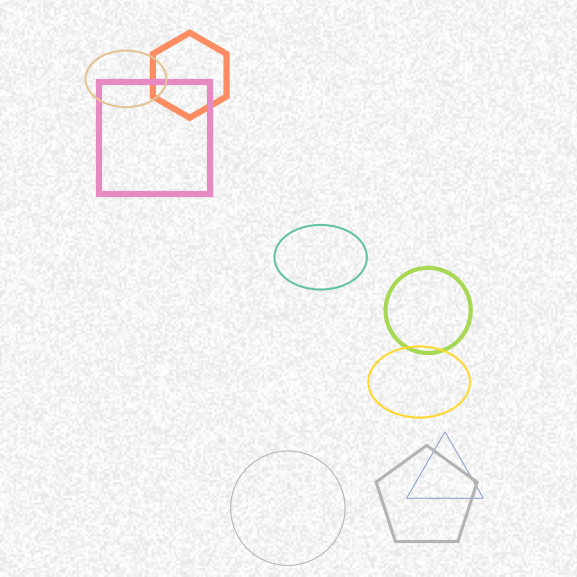[{"shape": "oval", "thickness": 1, "radius": 0.4, "center": [0.555, 0.554]}, {"shape": "hexagon", "thickness": 3, "radius": 0.37, "center": [0.329, 0.869]}, {"shape": "triangle", "thickness": 0.5, "radius": 0.38, "center": [0.771, 0.175]}, {"shape": "square", "thickness": 3, "radius": 0.48, "center": [0.267, 0.76]}, {"shape": "circle", "thickness": 2, "radius": 0.37, "center": [0.741, 0.462]}, {"shape": "oval", "thickness": 1, "radius": 0.44, "center": [0.726, 0.338]}, {"shape": "oval", "thickness": 1, "radius": 0.35, "center": [0.218, 0.863]}, {"shape": "pentagon", "thickness": 1.5, "radius": 0.46, "center": [0.739, 0.136]}, {"shape": "circle", "thickness": 0.5, "radius": 0.5, "center": [0.498, 0.119]}]